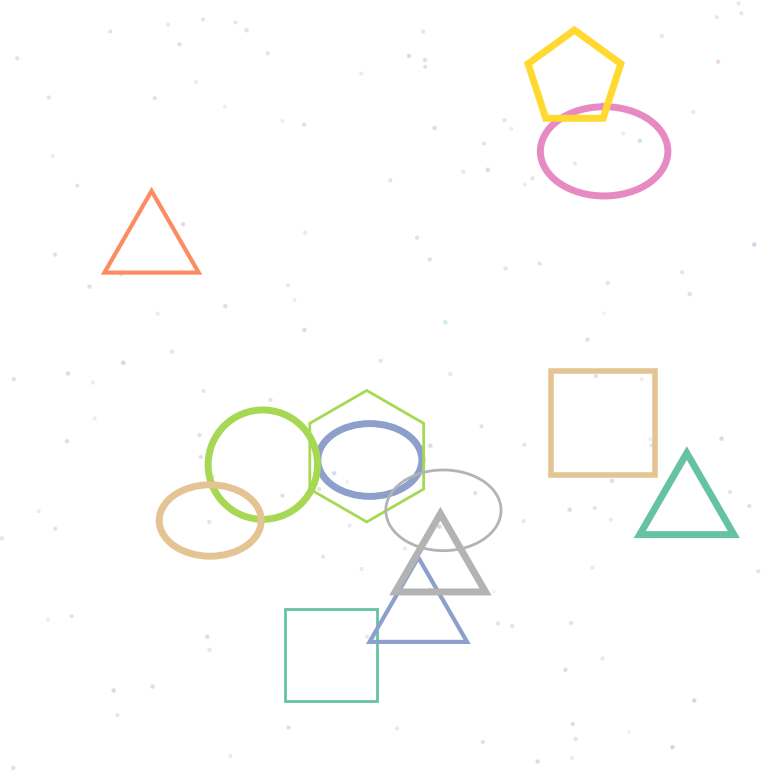[{"shape": "triangle", "thickness": 2.5, "radius": 0.35, "center": [0.892, 0.341]}, {"shape": "square", "thickness": 1, "radius": 0.3, "center": [0.43, 0.149]}, {"shape": "triangle", "thickness": 1.5, "radius": 0.35, "center": [0.197, 0.681]}, {"shape": "triangle", "thickness": 1.5, "radius": 0.37, "center": [0.543, 0.203]}, {"shape": "oval", "thickness": 2.5, "radius": 0.34, "center": [0.48, 0.403]}, {"shape": "oval", "thickness": 2.5, "radius": 0.41, "center": [0.785, 0.803]}, {"shape": "circle", "thickness": 2.5, "radius": 0.36, "center": [0.341, 0.397]}, {"shape": "hexagon", "thickness": 1, "radius": 0.43, "center": [0.476, 0.408]}, {"shape": "pentagon", "thickness": 2.5, "radius": 0.32, "center": [0.746, 0.898]}, {"shape": "square", "thickness": 2, "radius": 0.34, "center": [0.783, 0.451]}, {"shape": "oval", "thickness": 2.5, "radius": 0.33, "center": [0.273, 0.324]}, {"shape": "oval", "thickness": 1, "radius": 0.37, "center": [0.576, 0.337]}, {"shape": "triangle", "thickness": 2.5, "radius": 0.34, "center": [0.572, 0.265]}]